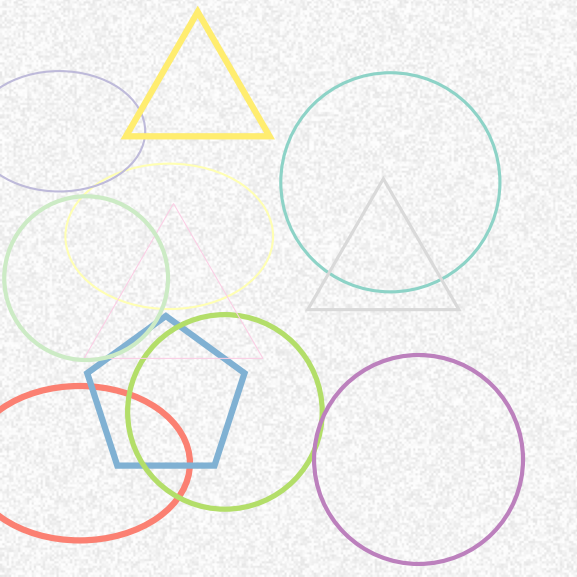[{"shape": "circle", "thickness": 1.5, "radius": 0.95, "center": [0.676, 0.683]}, {"shape": "oval", "thickness": 1, "radius": 0.9, "center": [0.293, 0.59]}, {"shape": "oval", "thickness": 1, "radius": 0.74, "center": [0.102, 0.772]}, {"shape": "oval", "thickness": 3, "radius": 0.95, "center": [0.138, 0.197]}, {"shape": "pentagon", "thickness": 3, "radius": 0.72, "center": [0.287, 0.309]}, {"shape": "circle", "thickness": 2.5, "radius": 0.84, "center": [0.389, 0.286]}, {"shape": "triangle", "thickness": 0.5, "radius": 0.89, "center": [0.3, 0.468]}, {"shape": "triangle", "thickness": 1.5, "radius": 0.76, "center": [0.664, 0.538]}, {"shape": "circle", "thickness": 2, "radius": 0.9, "center": [0.725, 0.203]}, {"shape": "circle", "thickness": 2, "radius": 0.71, "center": [0.149, 0.517]}, {"shape": "triangle", "thickness": 3, "radius": 0.72, "center": [0.342, 0.835]}]